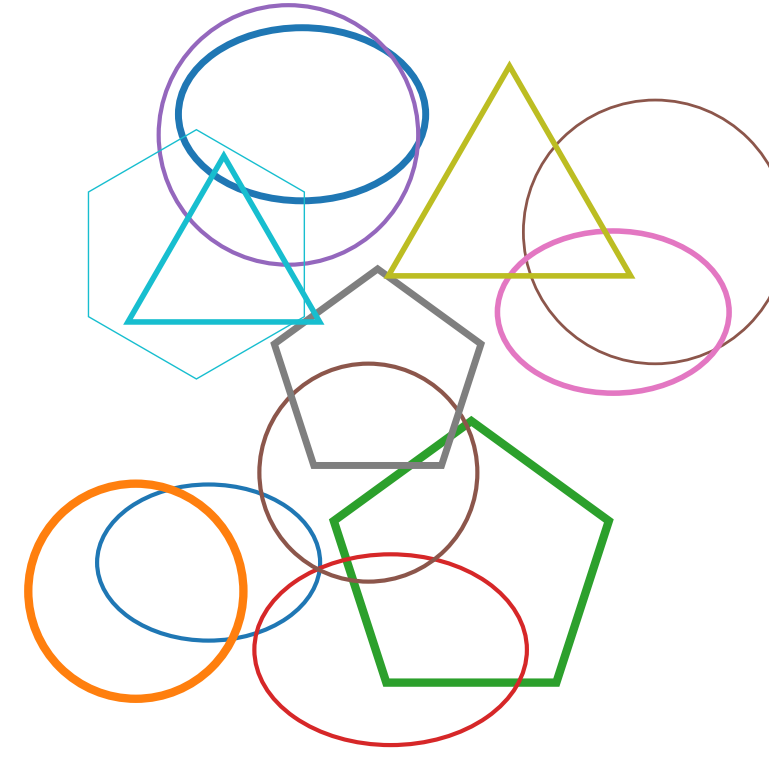[{"shape": "oval", "thickness": 1.5, "radius": 0.72, "center": [0.271, 0.269]}, {"shape": "oval", "thickness": 2.5, "radius": 0.8, "center": [0.392, 0.852]}, {"shape": "circle", "thickness": 3, "radius": 0.7, "center": [0.176, 0.232]}, {"shape": "pentagon", "thickness": 3, "radius": 0.94, "center": [0.612, 0.265]}, {"shape": "oval", "thickness": 1.5, "radius": 0.88, "center": [0.507, 0.156]}, {"shape": "circle", "thickness": 1.5, "radius": 0.84, "center": [0.375, 0.825]}, {"shape": "circle", "thickness": 1.5, "radius": 0.71, "center": [0.478, 0.386]}, {"shape": "circle", "thickness": 1, "radius": 0.86, "center": [0.851, 0.699]}, {"shape": "oval", "thickness": 2, "radius": 0.75, "center": [0.796, 0.595]}, {"shape": "pentagon", "thickness": 2.5, "radius": 0.71, "center": [0.49, 0.51]}, {"shape": "triangle", "thickness": 2, "radius": 0.91, "center": [0.662, 0.733]}, {"shape": "hexagon", "thickness": 0.5, "radius": 0.81, "center": [0.255, 0.67]}, {"shape": "triangle", "thickness": 2, "radius": 0.72, "center": [0.291, 0.654]}]